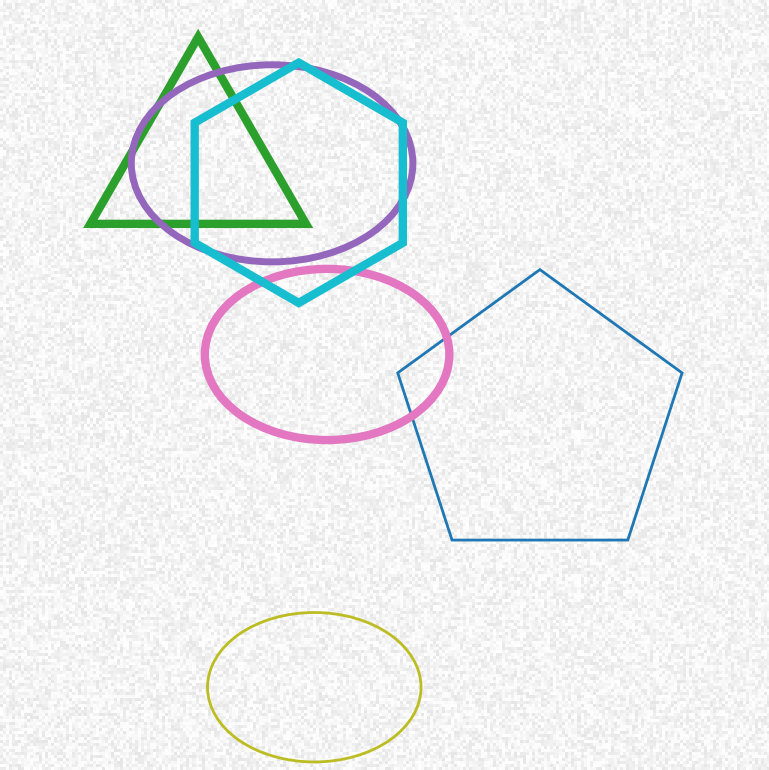[{"shape": "pentagon", "thickness": 1, "radius": 0.97, "center": [0.701, 0.456]}, {"shape": "triangle", "thickness": 3, "radius": 0.81, "center": [0.257, 0.79]}, {"shape": "oval", "thickness": 2.5, "radius": 0.91, "center": [0.353, 0.788]}, {"shape": "oval", "thickness": 3, "radius": 0.79, "center": [0.425, 0.54]}, {"shape": "oval", "thickness": 1, "radius": 0.69, "center": [0.408, 0.107]}, {"shape": "hexagon", "thickness": 3, "radius": 0.78, "center": [0.388, 0.763]}]